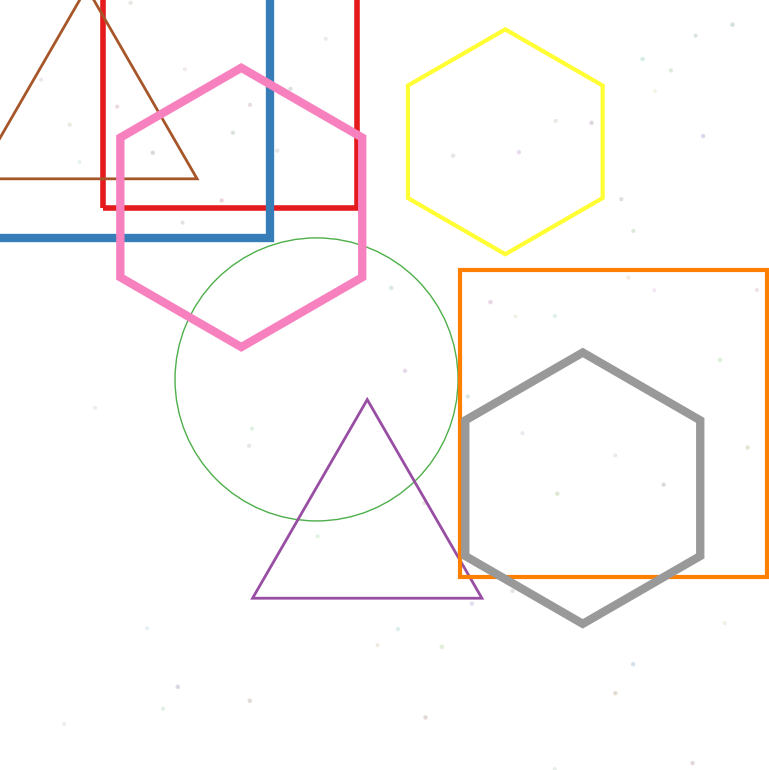[{"shape": "square", "thickness": 2, "radius": 0.82, "center": [0.298, 0.895]}, {"shape": "square", "thickness": 3, "radius": 0.9, "center": [0.17, 0.871]}, {"shape": "circle", "thickness": 0.5, "radius": 0.92, "center": [0.411, 0.507]}, {"shape": "triangle", "thickness": 1, "radius": 0.86, "center": [0.477, 0.309]}, {"shape": "square", "thickness": 1.5, "radius": 1.0, "center": [0.797, 0.45]}, {"shape": "hexagon", "thickness": 1.5, "radius": 0.73, "center": [0.656, 0.816]}, {"shape": "triangle", "thickness": 1, "radius": 0.83, "center": [0.113, 0.85]}, {"shape": "hexagon", "thickness": 3, "radius": 0.91, "center": [0.313, 0.731]}, {"shape": "hexagon", "thickness": 3, "radius": 0.88, "center": [0.757, 0.366]}]